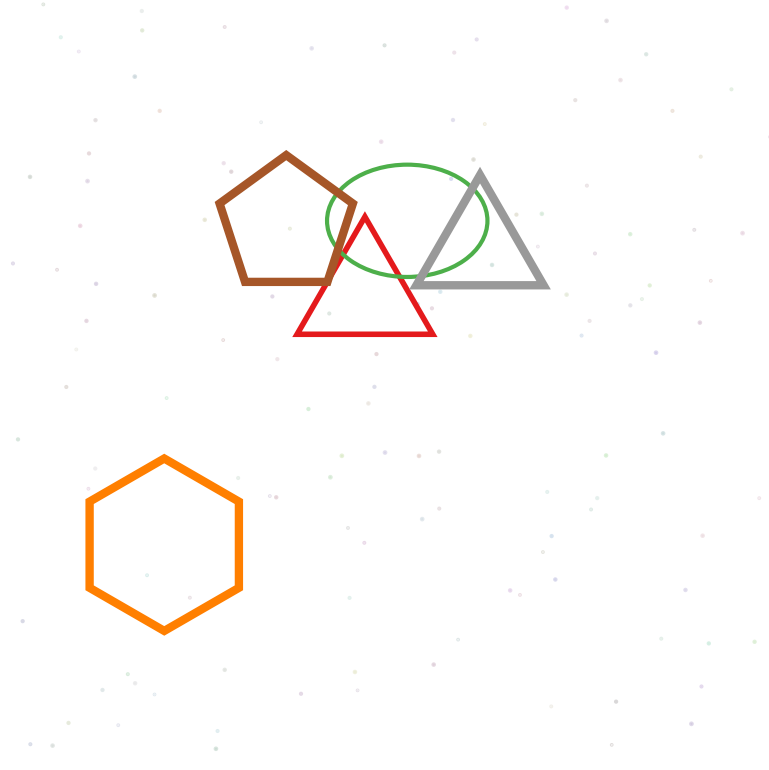[{"shape": "triangle", "thickness": 2, "radius": 0.51, "center": [0.474, 0.617]}, {"shape": "oval", "thickness": 1.5, "radius": 0.52, "center": [0.529, 0.713]}, {"shape": "hexagon", "thickness": 3, "radius": 0.56, "center": [0.213, 0.293]}, {"shape": "pentagon", "thickness": 3, "radius": 0.46, "center": [0.372, 0.708]}, {"shape": "triangle", "thickness": 3, "radius": 0.48, "center": [0.623, 0.677]}]